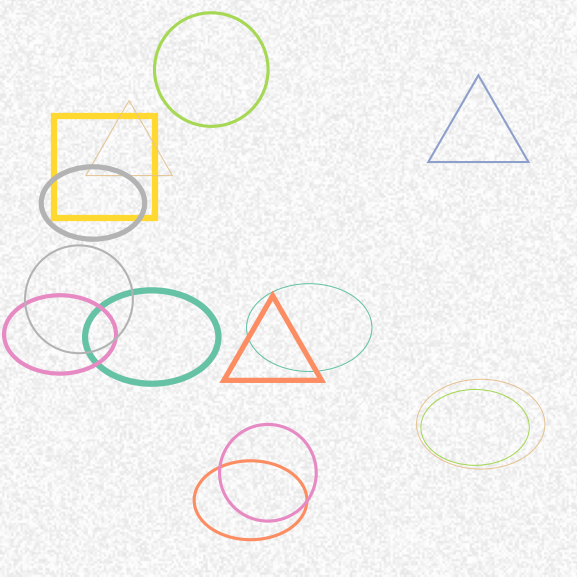[{"shape": "oval", "thickness": 0.5, "radius": 0.54, "center": [0.535, 0.432]}, {"shape": "oval", "thickness": 3, "radius": 0.58, "center": [0.263, 0.416]}, {"shape": "oval", "thickness": 1.5, "radius": 0.49, "center": [0.434, 0.133]}, {"shape": "triangle", "thickness": 2.5, "radius": 0.49, "center": [0.472, 0.389]}, {"shape": "triangle", "thickness": 1, "radius": 0.5, "center": [0.828, 0.769]}, {"shape": "circle", "thickness": 1.5, "radius": 0.42, "center": [0.464, 0.18]}, {"shape": "oval", "thickness": 2, "radius": 0.48, "center": [0.104, 0.42]}, {"shape": "circle", "thickness": 1.5, "radius": 0.49, "center": [0.366, 0.879]}, {"shape": "oval", "thickness": 0.5, "radius": 0.47, "center": [0.823, 0.259]}, {"shape": "square", "thickness": 3, "radius": 0.44, "center": [0.181, 0.71]}, {"shape": "oval", "thickness": 0.5, "radius": 0.56, "center": [0.832, 0.265]}, {"shape": "triangle", "thickness": 0.5, "radius": 0.43, "center": [0.224, 0.738]}, {"shape": "oval", "thickness": 2.5, "radius": 0.45, "center": [0.161, 0.648]}, {"shape": "circle", "thickness": 1, "radius": 0.47, "center": [0.137, 0.481]}]